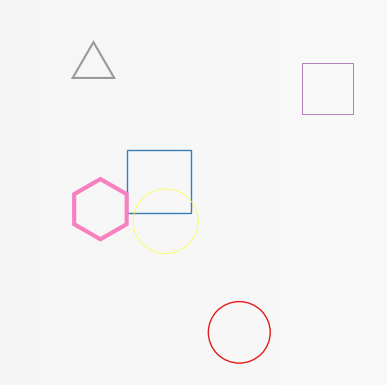[{"shape": "circle", "thickness": 1, "radius": 0.4, "center": [0.618, 0.137]}, {"shape": "square", "thickness": 1, "radius": 0.41, "center": [0.41, 0.528]}, {"shape": "square", "thickness": 0.5, "radius": 0.33, "center": [0.844, 0.769]}, {"shape": "circle", "thickness": 0.5, "radius": 0.42, "center": [0.428, 0.425]}, {"shape": "hexagon", "thickness": 3, "radius": 0.39, "center": [0.259, 0.457]}, {"shape": "triangle", "thickness": 1.5, "radius": 0.31, "center": [0.241, 0.829]}]